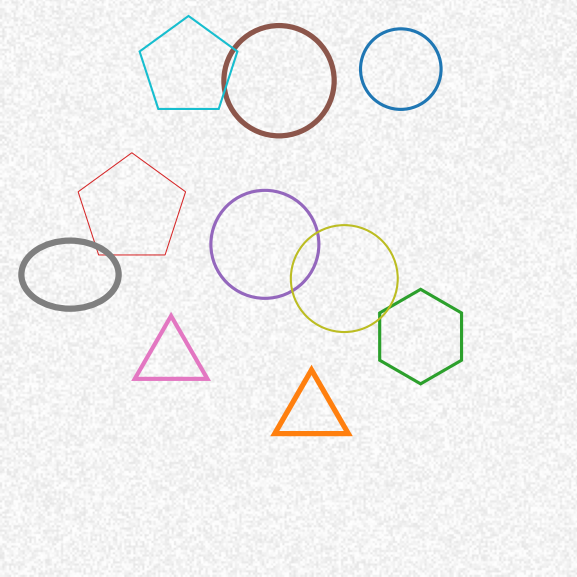[{"shape": "circle", "thickness": 1.5, "radius": 0.35, "center": [0.694, 0.879]}, {"shape": "triangle", "thickness": 2.5, "radius": 0.37, "center": [0.539, 0.285]}, {"shape": "hexagon", "thickness": 1.5, "radius": 0.41, "center": [0.728, 0.416]}, {"shape": "pentagon", "thickness": 0.5, "radius": 0.49, "center": [0.228, 0.637]}, {"shape": "circle", "thickness": 1.5, "radius": 0.47, "center": [0.459, 0.576]}, {"shape": "circle", "thickness": 2.5, "radius": 0.48, "center": [0.483, 0.859]}, {"shape": "triangle", "thickness": 2, "radius": 0.36, "center": [0.296, 0.379]}, {"shape": "oval", "thickness": 3, "radius": 0.42, "center": [0.121, 0.524]}, {"shape": "circle", "thickness": 1, "radius": 0.46, "center": [0.596, 0.517]}, {"shape": "pentagon", "thickness": 1, "radius": 0.45, "center": [0.326, 0.882]}]